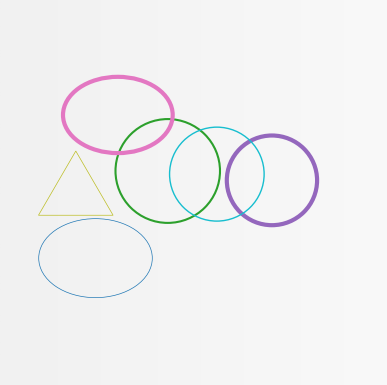[{"shape": "oval", "thickness": 0.5, "radius": 0.73, "center": [0.246, 0.329]}, {"shape": "circle", "thickness": 1.5, "radius": 0.67, "center": [0.433, 0.556]}, {"shape": "circle", "thickness": 3, "radius": 0.58, "center": [0.702, 0.532]}, {"shape": "oval", "thickness": 3, "radius": 0.71, "center": [0.304, 0.701]}, {"shape": "triangle", "thickness": 0.5, "radius": 0.56, "center": [0.196, 0.497]}, {"shape": "circle", "thickness": 1, "radius": 0.61, "center": [0.56, 0.548]}]